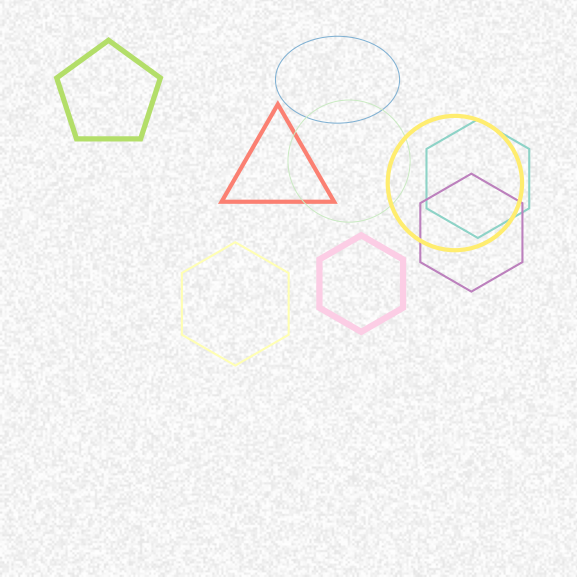[{"shape": "hexagon", "thickness": 1, "radius": 0.51, "center": [0.827, 0.69]}, {"shape": "hexagon", "thickness": 1, "radius": 0.53, "center": [0.407, 0.473]}, {"shape": "triangle", "thickness": 2, "radius": 0.56, "center": [0.481, 0.706]}, {"shape": "oval", "thickness": 0.5, "radius": 0.54, "center": [0.584, 0.861]}, {"shape": "pentagon", "thickness": 2.5, "radius": 0.47, "center": [0.188, 0.835]}, {"shape": "hexagon", "thickness": 3, "radius": 0.42, "center": [0.626, 0.508]}, {"shape": "hexagon", "thickness": 1, "radius": 0.51, "center": [0.816, 0.596]}, {"shape": "circle", "thickness": 0.5, "radius": 0.53, "center": [0.604, 0.72]}, {"shape": "circle", "thickness": 2, "radius": 0.58, "center": [0.788, 0.682]}]